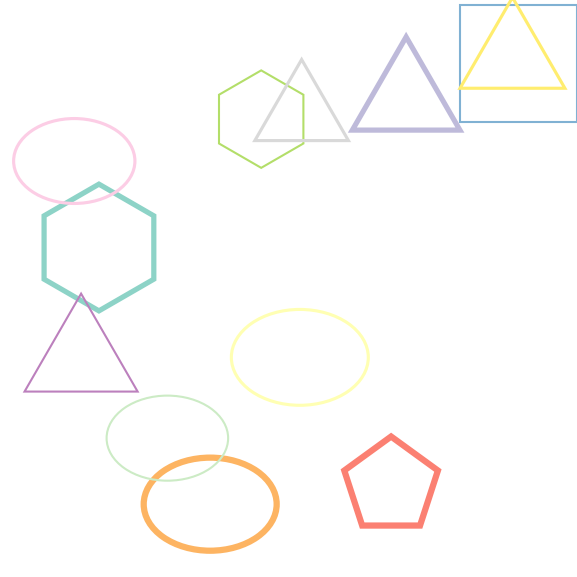[{"shape": "hexagon", "thickness": 2.5, "radius": 0.55, "center": [0.171, 0.571]}, {"shape": "oval", "thickness": 1.5, "radius": 0.59, "center": [0.519, 0.38]}, {"shape": "triangle", "thickness": 2.5, "radius": 0.54, "center": [0.703, 0.828]}, {"shape": "pentagon", "thickness": 3, "radius": 0.43, "center": [0.677, 0.158]}, {"shape": "square", "thickness": 1, "radius": 0.51, "center": [0.898, 0.889]}, {"shape": "oval", "thickness": 3, "radius": 0.58, "center": [0.364, 0.126]}, {"shape": "hexagon", "thickness": 1, "radius": 0.42, "center": [0.452, 0.793]}, {"shape": "oval", "thickness": 1.5, "radius": 0.53, "center": [0.129, 0.72]}, {"shape": "triangle", "thickness": 1.5, "radius": 0.47, "center": [0.522, 0.802]}, {"shape": "triangle", "thickness": 1, "radius": 0.57, "center": [0.14, 0.378]}, {"shape": "oval", "thickness": 1, "radius": 0.53, "center": [0.29, 0.24]}, {"shape": "triangle", "thickness": 1.5, "radius": 0.52, "center": [0.887, 0.899]}]